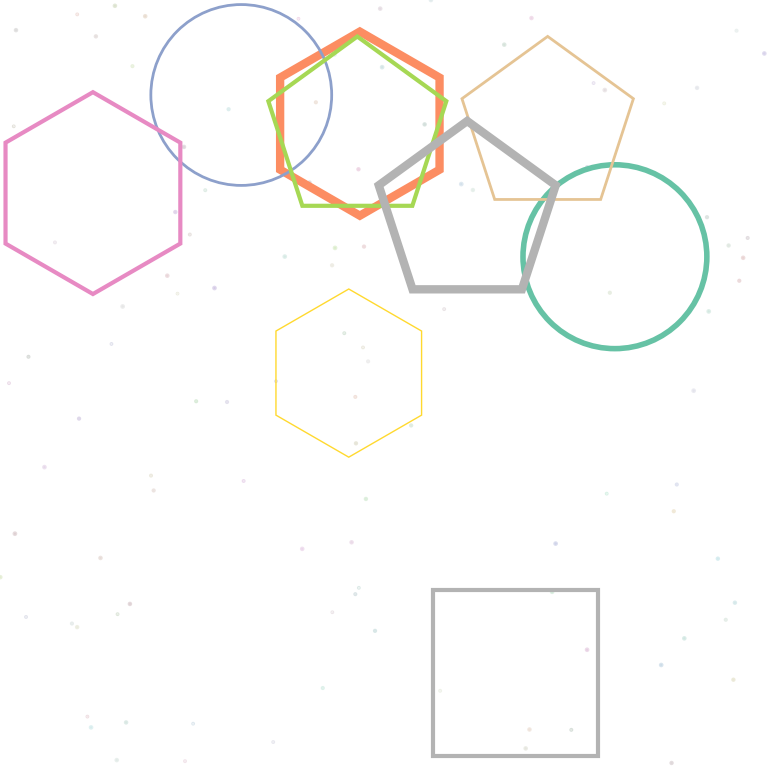[{"shape": "circle", "thickness": 2, "radius": 0.6, "center": [0.799, 0.667]}, {"shape": "hexagon", "thickness": 3, "radius": 0.6, "center": [0.467, 0.839]}, {"shape": "circle", "thickness": 1, "radius": 0.59, "center": [0.313, 0.877]}, {"shape": "hexagon", "thickness": 1.5, "radius": 0.66, "center": [0.121, 0.749]}, {"shape": "pentagon", "thickness": 1.5, "radius": 0.61, "center": [0.464, 0.831]}, {"shape": "hexagon", "thickness": 0.5, "radius": 0.55, "center": [0.453, 0.515]}, {"shape": "pentagon", "thickness": 1, "radius": 0.59, "center": [0.711, 0.836]}, {"shape": "square", "thickness": 1.5, "radius": 0.54, "center": [0.669, 0.126]}, {"shape": "pentagon", "thickness": 3, "radius": 0.6, "center": [0.607, 0.722]}]